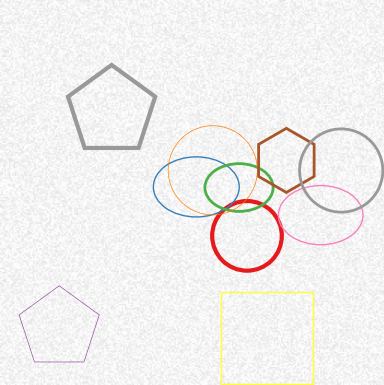[{"shape": "circle", "thickness": 3, "radius": 0.45, "center": [0.642, 0.387]}, {"shape": "oval", "thickness": 1, "radius": 0.56, "center": [0.51, 0.515]}, {"shape": "oval", "thickness": 2, "radius": 0.44, "center": [0.621, 0.513]}, {"shape": "pentagon", "thickness": 0.5, "radius": 0.55, "center": [0.154, 0.148]}, {"shape": "circle", "thickness": 0.5, "radius": 0.58, "center": [0.553, 0.558]}, {"shape": "square", "thickness": 1, "radius": 0.6, "center": [0.693, 0.123]}, {"shape": "hexagon", "thickness": 2, "radius": 0.42, "center": [0.744, 0.583]}, {"shape": "oval", "thickness": 1, "radius": 0.55, "center": [0.833, 0.441]}, {"shape": "pentagon", "thickness": 3, "radius": 0.6, "center": [0.29, 0.712]}, {"shape": "circle", "thickness": 2, "radius": 0.54, "center": [0.886, 0.557]}]